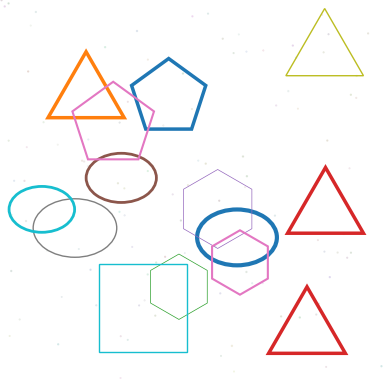[{"shape": "oval", "thickness": 3, "radius": 0.52, "center": [0.616, 0.383]}, {"shape": "pentagon", "thickness": 2.5, "radius": 0.51, "center": [0.438, 0.747]}, {"shape": "triangle", "thickness": 2.5, "radius": 0.57, "center": [0.224, 0.751]}, {"shape": "hexagon", "thickness": 0.5, "radius": 0.42, "center": [0.465, 0.255]}, {"shape": "triangle", "thickness": 2.5, "radius": 0.57, "center": [0.845, 0.451]}, {"shape": "triangle", "thickness": 2.5, "radius": 0.58, "center": [0.797, 0.14]}, {"shape": "hexagon", "thickness": 0.5, "radius": 0.51, "center": [0.565, 0.457]}, {"shape": "oval", "thickness": 2, "radius": 0.46, "center": [0.315, 0.538]}, {"shape": "hexagon", "thickness": 1.5, "radius": 0.42, "center": [0.623, 0.318]}, {"shape": "pentagon", "thickness": 1.5, "radius": 0.56, "center": [0.294, 0.676]}, {"shape": "oval", "thickness": 1, "radius": 0.54, "center": [0.195, 0.408]}, {"shape": "triangle", "thickness": 1, "radius": 0.58, "center": [0.843, 0.862]}, {"shape": "oval", "thickness": 2, "radius": 0.43, "center": [0.109, 0.456]}, {"shape": "square", "thickness": 1, "radius": 0.57, "center": [0.371, 0.201]}]